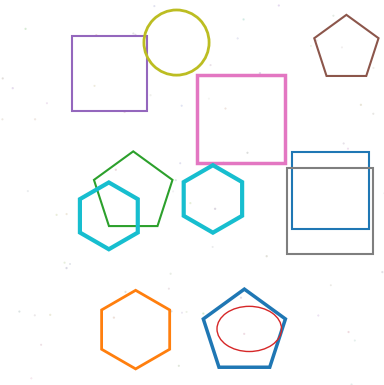[{"shape": "pentagon", "thickness": 2.5, "radius": 0.56, "center": [0.635, 0.137]}, {"shape": "square", "thickness": 1.5, "radius": 0.5, "center": [0.857, 0.504]}, {"shape": "hexagon", "thickness": 2, "radius": 0.51, "center": [0.352, 0.144]}, {"shape": "pentagon", "thickness": 1.5, "radius": 0.54, "center": [0.346, 0.5]}, {"shape": "oval", "thickness": 1, "radius": 0.42, "center": [0.647, 0.146]}, {"shape": "square", "thickness": 1.5, "radius": 0.49, "center": [0.284, 0.808]}, {"shape": "pentagon", "thickness": 1.5, "radius": 0.44, "center": [0.9, 0.874]}, {"shape": "square", "thickness": 2.5, "radius": 0.57, "center": [0.626, 0.691]}, {"shape": "square", "thickness": 1.5, "radius": 0.56, "center": [0.858, 0.451]}, {"shape": "circle", "thickness": 2, "radius": 0.42, "center": [0.458, 0.889]}, {"shape": "hexagon", "thickness": 3, "radius": 0.44, "center": [0.553, 0.483]}, {"shape": "hexagon", "thickness": 3, "radius": 0.43, "center": [0.283, 0.439]}]